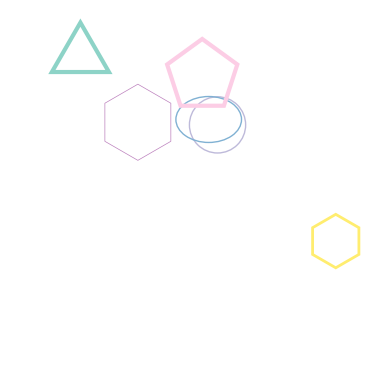[{"shape": "triangle", "thickness": 3, "radius": 0.43, "center": [0.209, 0.856]}, {"shape": "circle", "thickness": 1, "radius": 0.37, "center": [0.565, 0.676]}, {"shape": "oval", "thickness": 1, "radius": 0.43, "center": [0.542, 0.69]}, {"shape": "pentagon", "thickness": 3, "radius": 0.48, "center": [0.525, 0.803]}, {"shape": "hexagon", "thickness": 0.5, "radius": 0.49, "center": [0.358, 0.682]}, {"shape": "hexagon", "thickness": 2, "radius": 0.35, "center": [0.872, 0.374]}]